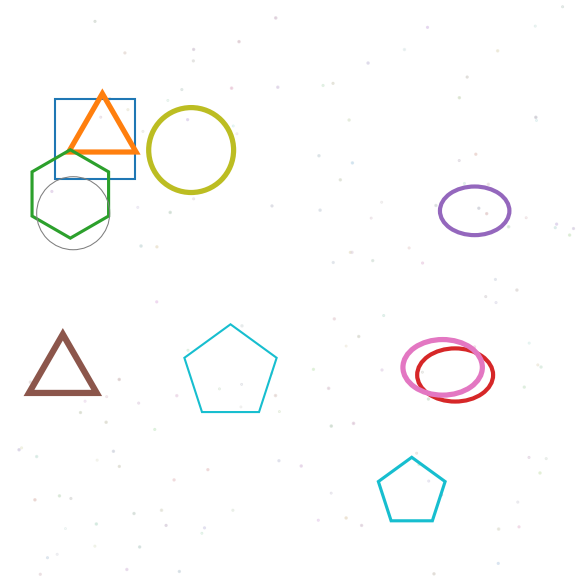[{"shape": "square", "thickness": 1, "radius": 0.35, "center": [0.165, 0.759]}, {"shape": "triangle", "thickness": 2.5, "radius": 0.34, "center": [0.177, 0.77]}, {"shape": "hexagon", "thickness": 1.5, "radius": 0.38, "center": [0.122, 0.663]}, {"shape": "oval", "thickness": 2, "radius": 0.33, "center": [0.788, 0.35]}, {"shape": "oval", "thickness": 2, "radius": 0.3, "center": [0.822, 0.634]}, {"shape": "triangle", "thickness": 3, "radius": 0.34, "center": [0.109, 0.353]}, {"shape": "oval", "thickness": 2.5, "radius": 0.34, "center": [0.766, 0.363]}, {"shape": "circle", "thickness": 0.5, "radius": 0.32, "center": [0.127, 0.63]}, {"shape": "circle", "thickness": 2.5, "radius": 0.37, "center": [0.331, 0.739]}, {"shape": "pentagon", "thickness": 1, "radius": 0.42, "center": [0.399, 0.354]}, {"shape": "pentagon", "thickness": 1.5, "radius": 0.3, "center": [0.713, 0.146]}]